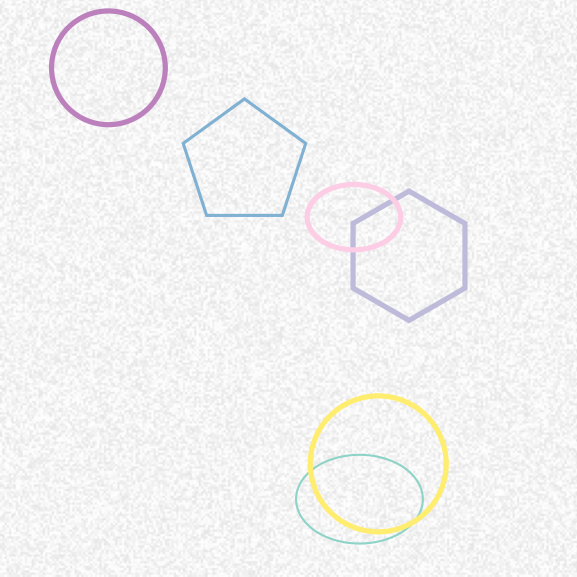[{"shape": "oval", "thickness": 1, "radius": 0.55, "center": [0.622, 0.135]}, {"shape": "hexagon", "thickness": 2.5, "radius": 0.56, "center": [0.708, 0.556]}, {"shape": "pentagon", "thickness": 1.5, "radius": 0.56, "center": [0.423, 0.716]}, {"shape": "oval", "thickness": 2.5, "radius": 0.4, "center": [0.613, 0.623]}, {"shape": "circle", "thickness": 2.5, "radius": 0.49, "center": [0.188, 0.882]}, {"shape": "circle", "thickness": 2.5, "radius": 0.59, "center": [0.655, 0.196]}]